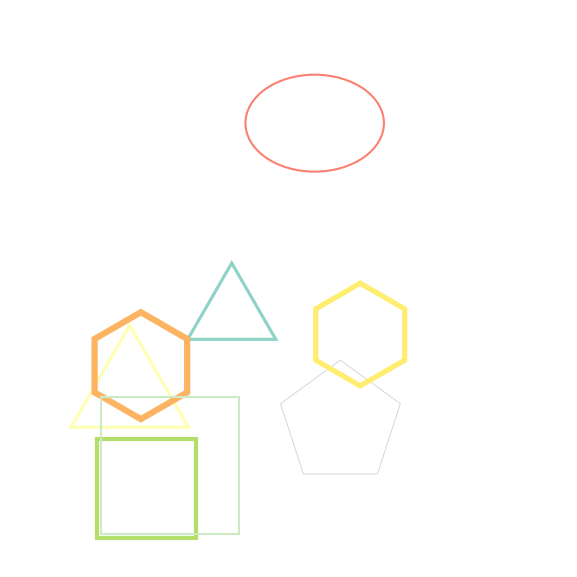[{"shape": "triangle", "thickness": 1.5, "radius": 0.44, "center": [0.401, 0.456]}, {"shape": "triangle", "thickness": 1.5, "radius": 0.59, "center": [0.225, 0.318]}, {"shape": "oval", "thickness": 1, "radius": 0.6, "center": [0.545, 0.786]}, {"shape": "hexagon", "thickness": 3, "radius": 0.46, "center": [0.244, 0.366]}, {"shape": "square", "thickness": 2, "radius": 0.43, "center": [0.254, 0.153]}, {"shape": "pentagon", "thickness": 0.5, "radius": 0.55, "center": [0.589, 0.266]}, {"shape": "square", "thickness": 1, "radius": 0.6, "center": [0.295, 0.194]}, {"shape": "hexagon", "thickness": 2.5, "radius": 0.44, "center": [0.624, 0.42]}]